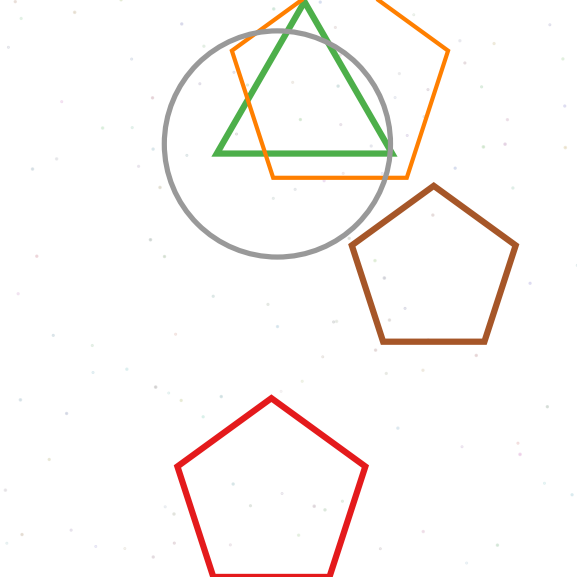[{"shape": "pentagon", "thickness": 3, "radius": 0.86, "center": [0.47, 0.138]}, {"shape": "triangle", "thickness": 3, "radius": 0.88, "center": [0.527, 0.821]}, {"shape": "pentagon", "thickness": 2, "radius": 0.98, "center": [0.589, 0.85]}, {"shape": "pentagon", "thickness": 3, "radius": 0.75, "center": [0.751, 0.528]}, {"shape": "circle", "thickness": 2.5, "radius": 0.98, "center": [0.48, 0.75]}]